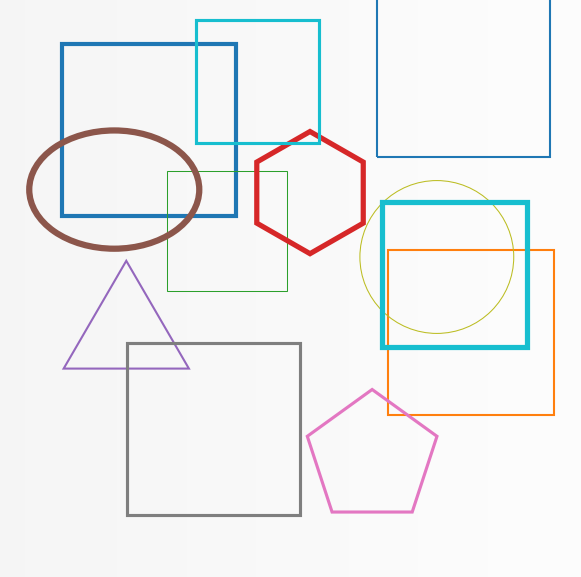[{"shape": "square", "thickness": 1, "radius": 0.74, "center": [0.797, 0.875]}, {"shape": "square", "thickness": 2, "radius": 0.75, "center": [0.256, 0.775]}, {"shape": "square", "thickness": 1, "radius": 0.71, "center": [0.811, 0.423]}, {"shape": "square", "thickness": 0.5, "radius": 0.52, "center": [0.391, 0.599]}, {"shape": "hexagon", "thickness": 2.5, "radius": 0.53, "center": [0.533, 0.666]}, {"shape": "triangle", "thickness": 1, "radius": 0.62, "center": [0.217, 0.423]}, {"shape": "oval", "thickness": 3, "radius": 0.73, "center": [0.197, 0.671]}, {"shape": "pentagon", "thickness": 1.5, "radius": 0.59, "center": [0.64, 0.207]}, {"shape": "square", "thickness": 1.5, "radius": 0.74, "center": [0.367, 0.256]}, {"shape": "circle", "thickness": 0.5, "radius": 0.66, "center": [0.752, 0.554]}, {"shape": "square", "thickness": 2.5, "radius": 0.63, "center": [0.782, 0.524]}, {"shape": "square", "thickness": 1.5, "radius": 0.53, "center": [0.443, 0.858]}]